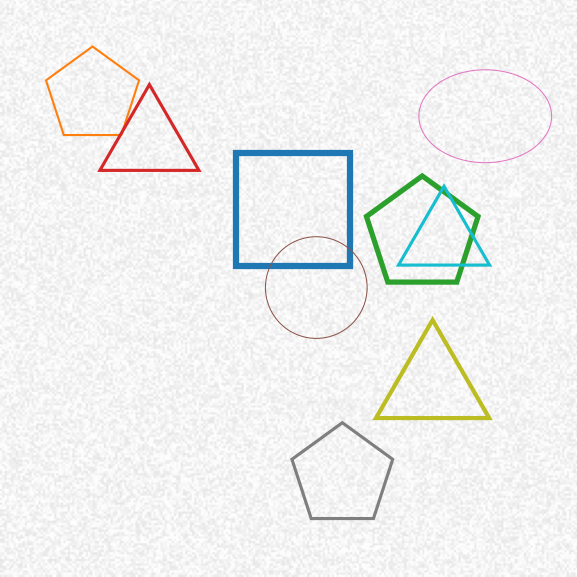[{"shape": "square", "thickness": 3, "radius": 0.49, "center": [0.507, 0.636]}, {"shape": "pentagon", "thickness": 1, "radius": 0.42, "center": [0.16, 0.834]}, {"shape": "pentagon", "thickness": 2.5, "radius": 0.51, "center": [0.731, 0.593]}, {"shape": "triangle", "thickness": 1.5, "radius": 0.5, "center": [0.259, 0.754]}, {"shape": "circle", "thickness": 0.5, "radius": 0.44, "center": [0.548, 0.501]}, {"shape": "oval", "thickness": 0.5, "radius": 0.57, "center": [0.84, 0.798]}, {"shape": "pentagon", "thickness": 1.5, "radius": 0.46, "center": [0.593, 0.175]}, {"shape": "triangle", "thickness": 2, "radius": 0.57, "center": [0.749, 0.332]}, {"shape": "triangle", "thickness": 1.5, "radius": 0.45, "center": [0.769, 0.586]}]